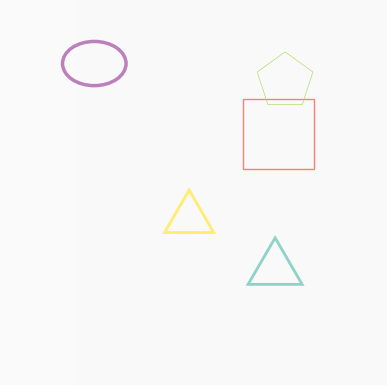[{"shape": "triangle", "thickness": 2, "radius": 0.4, "center": [0.71, 0.302]}, {"shape": "square", "thickness": 1, "radius": 0.46, "center": [0.719, 0.651]}, {"shape": "pentagon", "thickness": 0.5, "radius": 0.38, "center": [0.736, 0.79]}, {"shape": "oval", "thickness": 2.5, "radius": 0.41, "center": [0.243, 0.835]}, {"shape": "triangle", "thickness": 2, "radius": 0.37, "center": [0.488, 0.433]}]